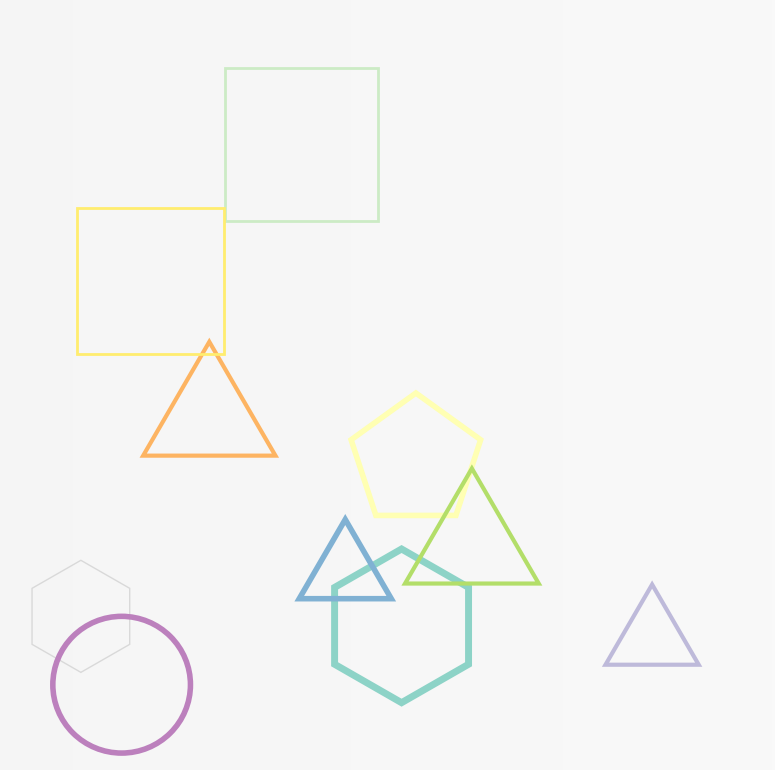[{"shape": "hexagon", "thickness": 2.5, "radius": 0.5, "center": [0.518, 0.187]}, {"shape": "pentagon", "thickness": 2, "radius": 0.44, "center": [0.537, 0.402]}, {"shape": "triangle", "thickness": 1.5, "radius": 0.35, "center": [0.841, 0.171]}, {"shape": "triangle", "thickness": 2, "radius": 0.34, "center": [0.445, 0.257]}, {"shape": "triangle", "thickness": 1.5, "radius": 0.49, "center": [0.27, 0.458]}, {"shape": "triangle", "thickness": 1.5, "radius": 0.5, "center": [0.609, 0.292]}, {"shape": "hexagon", "thickness": 0.5, "radius": 0.36, "center": [0.104, 0.2]}, {"shape": "circle", "thickness": 2, "radius": 0.44, "center": [0.157, 0.111]}, {"shape": "square", "thickness": 1, "radius": 0.49, "center": [0.389, 0.812]}, {"shape": "square", "thickness": 1, "radius": 0.47, "center": [0.194, 0.635]}]